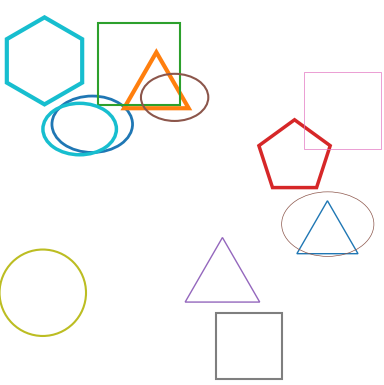[{"shape": "oval", "thickness": 2, "radius": 0.52, "center": [0.24, 0.677]}, {"shape": "triangle", "thickness": 1, "radius": 0.46, "center": [0.85, 0.387]}, {"shape": "triangle", "thickness": 3, "radius": 0.48, "center": [0.406, 0.767]}, {"shape": "square", "thickness": 1.5, "radius": 0.53, "center": [0.362, 0.834]}, {"shape": "pentagon", "thickness": 2.5, "radius": 0.49, "center": [0.765, 0.592]}, {"shape": "triangle", "thickness": 1, "radius": 0.56, "center": [0.578, 0.271]}, {"shape": "oval", "thickness": 1.5, "radius": 0.44, "center": [0.454, 0.747]}, {"shape": "oval", "thickness": 0.5, "radius": 0.6, "center": [0.851, 0.418]}, {"shape": "square", "thickness": 0.5, "radius": 0.5, "center": [0.889, 0.714]}, {"shape": "square", "thickness": 1.5, "radius": 0.43, "center": [0.647, 0.101]}, {"shape": "circle", "thickness": 1.5, "radius": 0.56, "center": [0.111, 0.24]}, {"shape": "oval", "thickness": 2.5, "radius": 0.48, "center": [0.207, 0.665]}, {"shape": "hexagon", "thickness": 3, "radius": 0.57, "center": [0.116, 0.842]}]